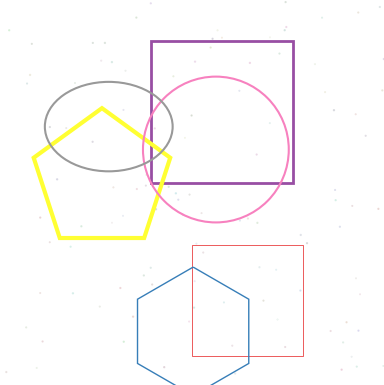[{"shape": "square", "thickness": 0.5, "radius": 0.72, "center": [0.643, 0.219]}, {"shape": "hexagon", "thickness": 1, "radius": 0.83, "center": [0.502, 0.139]}, {"shape": "square", "thickness": 2, "radius": 0.92, "center": [0.577, 0.709]}, {"shape": "pentagon", "thickness": 3, "radius": 0.93, "center": [0.265, 0.533]}, {"shape": "circle", "thickness": 1.5, "radius": 0.95, "center": [0.561, 0.612]}, {"shape": "oval", "thickness": 1.5, "radius": 0.83, "center": [0.282, 0.671]}]